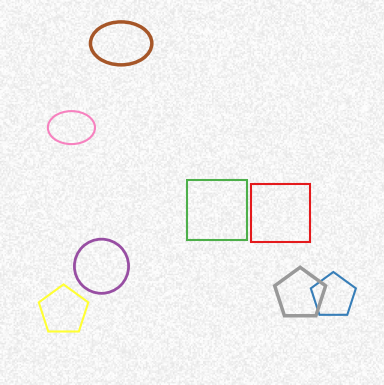[{"shape": "square", "thickness": 1.5, "radius": 0.38, "center": [0.729, 0.446]}, {"shape": "pentagon", "thickness": 1.5, "radius": 0.31, "center": [0.866, 0.232]}, {"shape": "square", "thickness": 1.5, "radius": 0.39, "center": [0.564, 0.455]}, {"shape": "circle", "thickness": 2, "radius": 0.35, "center": [0.264, 0.308]}, {"shape": "pentagon", "thickness": 1.5, "radius": 0.34, "center": [0.165, 0.194]}, {"shape": "oval", "thickness": 2.5, "radius": 0.4, "center": [0.315, 0.887]}, {"shape": "oval", "thickness": 1.5, "radius": 0.31, "center": [0.186, 0.669]}, {"shape": "pentagon", "thickness": 2.5, "radius": 0.35, "center": [0.78, 0.236]}]